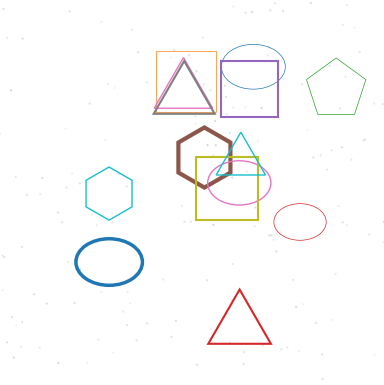[{"shape": "oval", "thickness": 2.5, "radius": 0.43, "center": [0.284, 0.319]}, {"shape": "oval", "thickness": 0.5, "radius": 0.42, "center": [0.658, 0.827]}, {"shape": "square", "thickness": 0.5, "radius": 0.39, "center": [0.483, 0.789]}, {"shape": "pentagon", "thickness": 0.5, "radius": 0.41, "center": [0.873, 0.768]}, {"shape": "triangle", "thickness": 1.5, "radius": 0.47, "center": [0.622, 0.154]}, {"shape": "oval", "thickness": 0.5, "radius": 0.34, "center": [0.779, 0.423]}, {"shape": "square", "thickness": 1.5, "radius": 0.37, "center": [0.649, 0.769]}, {"shape": "hexagon", "thickness": 3, "radius": 0.39, "center": [0.531, 0.591]}, {"shape": "oval", "thickness": 1, "radius": 0.41, "center": [0.622, 0.525]}, {"shape": "triangle", "thickness": 1, "radius": 0.44, "center": [0.476, 0.763]}, {"shape": "triangle", "thickness": 1.5, "radius": 0.46, "center": [0.478, 0.75]}, {"shape": "square", "thickness": 1.5, "radius": 0.41, "center": [0.589, 0.51]}, {"shape": "hexagon", "thickness": 1, "radius": 0.34, "center": [0.283, 0.497]}, {"shape": "triangle", "thickness": 1, "radius": 0.37, "center": [0.626, 0.583]}]